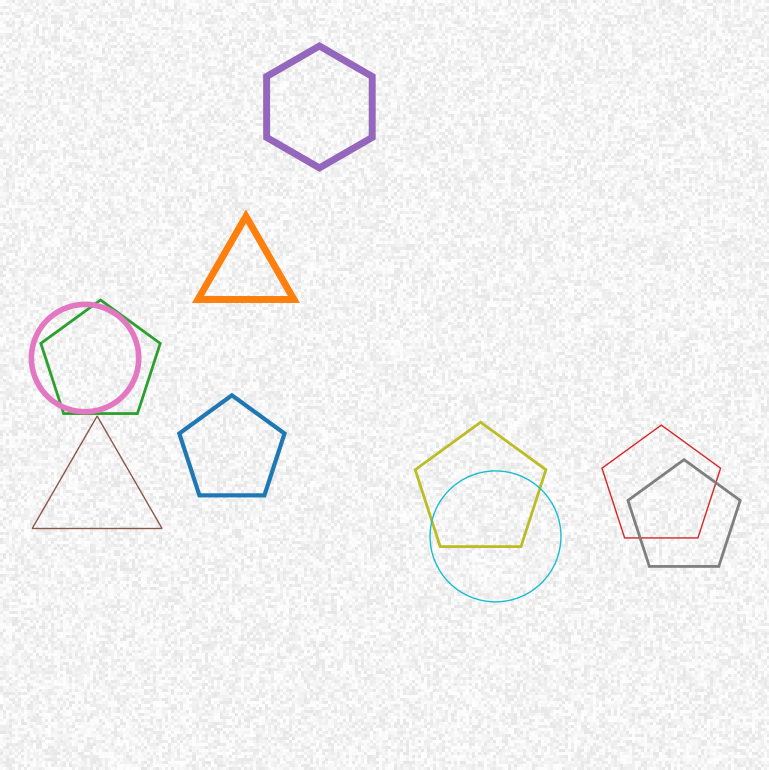[{"shape": "pentagon", "thickness": 1.5, "radius": 0.36, "center": [0.301, 0.415]}, {"shape": "triangle", "thickness": 2.5, "radius": 0.36, "center": [0.319, 0.647]}, {"shape": "pentagon", "thickness": 1, "radius": 0.41, "center": [0.131, 0.529]}, {"shape": "pentagon", "thickness": 0.5, "radius": 0.4, "center": [0.859, 0.367]}, {"shape": "hexagon", "thickness": 2.5, "radius": 0.4, "center": [0.415, 0.861]}, {"shape": "triangle", "thickness": 0.5, "radius": 0.49, "center": [0.126, 0.362]}, {"shape": "circle", "thickness": 2, "radius": 0.35, "center": [0.11, 0.535]}, {"shape": "pentagon", "thickness": 1, "radius": 0.38, "center": [0.888, 0.326]}, {"shape": "pentagon", "thickness": 1, "radius": 0.45, "center": [0.624, 0.362]}, {"shape": "circle", "thickness": 0.5, "radius": 0.43, "center": [0.644, 0.303]}]